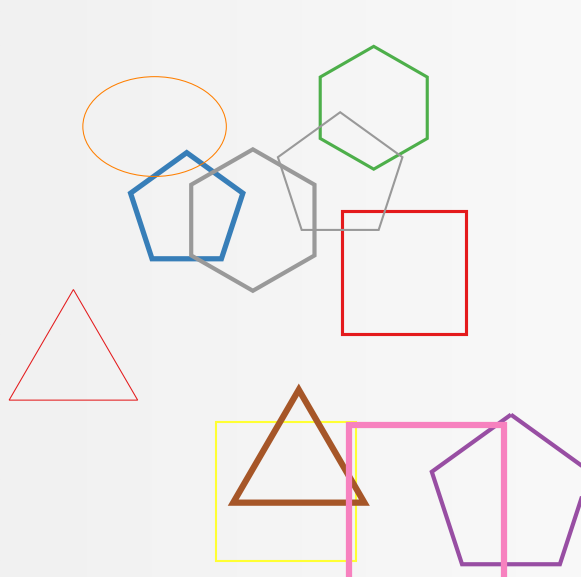[{"shape": "square", "thickness": 1.5, "radius": 0.53, "center": [0.694, 0.527]}, {"shape": "triangle", "thickness": 0.5, "radius": 0.64, "center": [0.126, 0.37]}, {"shape": "pentagon", "thickness": 2.5, "radius": 0.51, "center": [0.321, 0.633]}, {"shape": "hexagon", "thickness": 1.5, "radius": 0.53, "center": [0.643, 0.813]}, {"shape": "pentagon", "thickness": 2, "radius": 0.72, "center": [0.879, 0.138]}, {"shape": "oval", "thickness": 0.5, "radius": 0.62, "center": [0.266, 0.78]}, {"shape": "square", "thickness": 1, "radius": 0.6, "center": [0.492, 0.148]}, {"shape": "triangle", "thickness": 3, "radius": 0.65, "center": [0.514, 0.194]}, {"shape": "square", "thickness": 3, "radius": 0.67, "center": [0.734, 0.13]}, {"shape": "hexagon", "thickness": 2, "radius": 0.61, "center": [0.435, 0.618]}, {"shape": "pentagon", "thickness": 1, "radius": 0.56, "center": [0.585, 0.692]}]